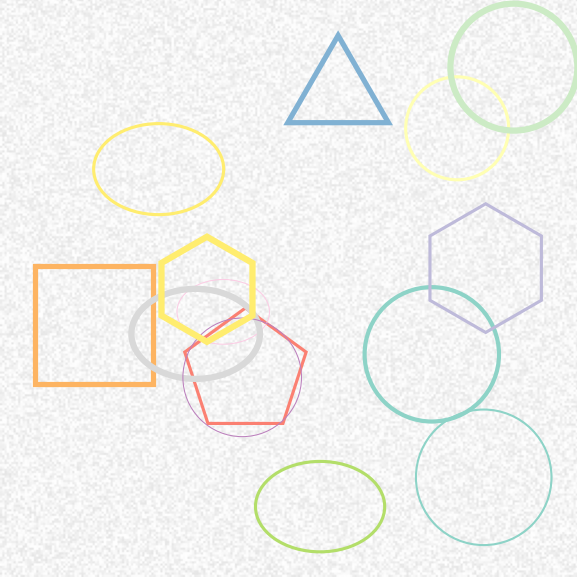[{"shape": "circle", "thickness": 2, "radius": 0.58, "center": [0.748, 0.386]}, {"shape": "circle", "thickness": 1, "radius": 0.59, "center": [0.838, 0.173]}, {"shape": "circle", "thickness": 1.5, "radius": 0.45, "center": [0.792, 0.777]}, {"shape": "hexagon", "thickness": 1.5, "radius": 0.56, "center": [0.841, 0.535]}, {"shape": "pentagon", "thickness": 1.5, "radius": 0.55, "center": [0.425, 0.355]}, {"shape": "triangle", "thickness": 2.5, "radius": 0.5, "center": [0.585, 0.837]}, {"shape": "square", "thickness": 2.5, "radius": 0.51, "center": [0.163, 0.436]}, {"shape": "oval", "thickness": 1.5, "radius": 0.56, "center": [0.554, 0.122]}, {"shape": "oval", "thickness": 0.5, "radius": 0.4, "center": [0.387, 0.459]}, {"shape": "oval", "thickness": 3, "radius": 0.56, "center": [0.339, 0.421]}, {"shape": "circle", "thickness": 0.5, "radius": 0.51, "center": [0.419, 0.346]}, {"shape": "circle", "thickness": 3, "radius": 0.55, "center": [0.89, 0.883]}, {"shape": "hexagon", "thickness": 3, "radius": 0.45, "center": [0.358, 0.498]}, {"shape": "oval", "thickness": 1.5, "radius": 0.56, "center": [0.275, 0.706]}]